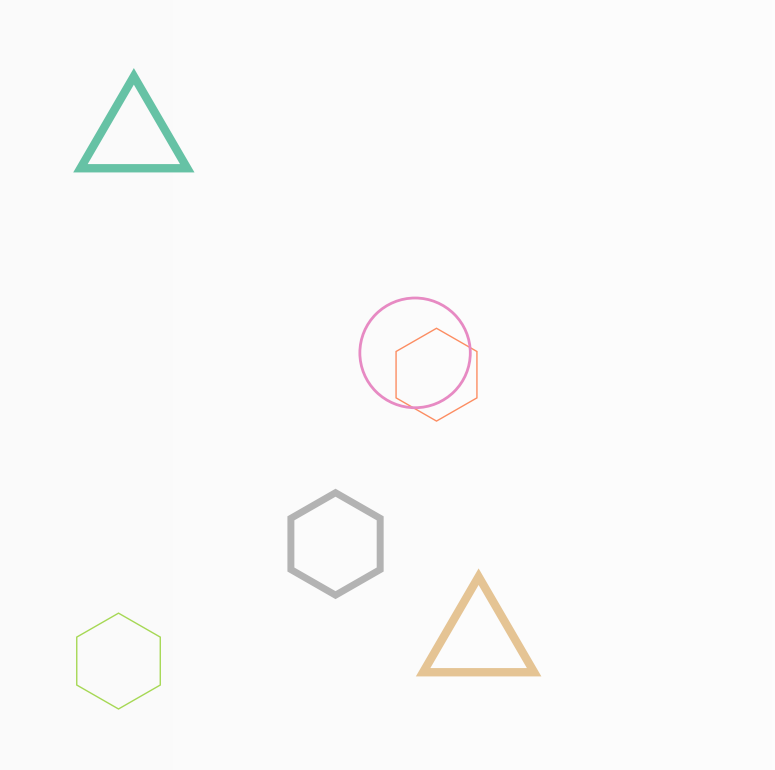[{"shape": "triangle", "thickness": 3, "radius": 0.4, "center": [0.173, 0.821]}, {"shape": "hexagon", "thickness": 0.5, "radius": 0.3, "center": [0.563, 0.513]}, {"shape": "circle", "thickness": 1, "radius": 0.36, "center": [0.536, 0.542]}, {"shape": "hexagon", "thickness": 0.5, "radius": 0.31, "center": [0.153, 0.141]}, {"shape": "triangle", "thickness": 3, "radius": 0.41, "center": [0.618, 0.168]}, {"shape": "hexagon", "thickness": 2.5, "radius": 0.33, "center": [0.433, 0.294]}]